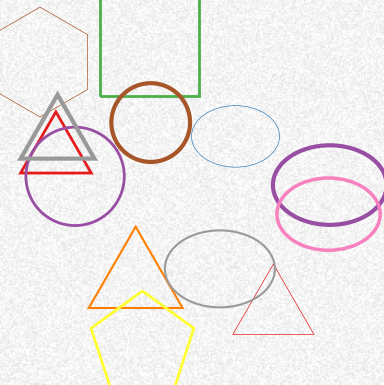[{"shape": "triangle", "thickness": 2, "radius": 0.53, "center": [0.145, 0.603]}, {"shape": "triangle", "thickness": 0.5, "radius": 0.61, "center": [0.71, 0.192]}, {"shape": "oval", "thickness": 0.5, "radius": 0.57, "center": [0.612, 0.646]}, {"shape": "square", "thickness": 2, "radius": 0.65, "center": [0.388, 0.879]}, {"shape": "oval", "thickness": 3, "radius": 0.74, "center": [0.857, 0.519]}, {"shape": "circle", "thickness": 2, "radius": 0.64, "center": [0.195, 0.542]}, {"shape": "triangle", "thickness": 1.5, "radius": 0.7, "center": [0.352, 0.27]}, {"shape": "pentagon", "thickness": 2, "radius": 0.7, "center": [0.37, 0.104]}, {"shape": "circle", "thickness": 3, "radius": 0.51, "center": [0.391, 0.682]}, {"shape": "hexagon", "thickness": 0.5, "radius": 0.71, "center": [0.104, 0.839]}, {"shape": "oval", "thickness": 2.5, "radius": 0.67, "center": [0.853, 0.444]}, {"shape": "triangle", "thickness": 3, "radius": 0.55, "center": [0.149, 0.643]}, {"shape": "oval", "thickness": 1.5, "radius": 0.71, "center": [0.571, 0.302]}]